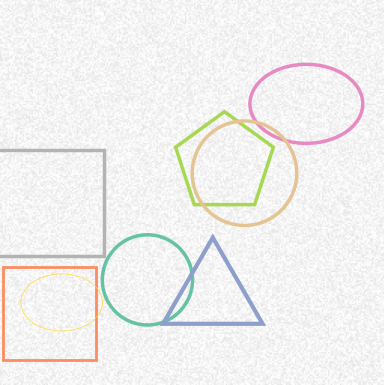[{"shape": "circle", "thickness": 2.5, "radius": 0.59, "center": [0.383, 0.273]}, {"shape": "square", "thickness": 2, "radius": 0.6, "center": [0.129, 0.186]}, {"shape": "triangle", "thickness": 3, "radius": 0.75, "center": [0.553, 0.234]}, {"shape": "oval", "thickness": 2.5, "radius": 0.73, "center": [0.796, 0.73]}, {"shape": "pentagon", "thickness": 2.5, "radius": 0.67, "center": [0.583, 0.576]}, {"shape": "oval", "thickness": 0.5, "radius": 0.53, "center": [0.16, 0.214]}, {"shape": "circle", "thickness": 2.5, "radius": 0.68, "center": [0.635, 0.55]}, {"shape": "square", "thickness": 2.5, "radius": 0.69, "center": [0.133, 0.473]}]